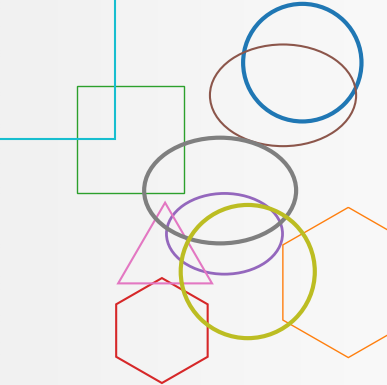[{"shape": "circle", "thickness": 3, "radius": 0.76, "center": [0.78, 0.837]}, {"shape": "hexagon", "thickness": 1, "radius": 0.98, "center": [0.899, 0.266]}, {"shape": "square", "thickness": 1, "radius": 0.69, "center": [0.337, 0.638]}, {"shape": "hexagon", "thickness": 1.5, "radius": 0.68, "center": [0.418, 0.141]}, {"shape": "oval", "thickness": 2, "radius": 0.75, "center": [0.579, 0.393]}, {"shape": "oval", "thickness": 1.5, "radius": 0.94, "center": [0.73, 0.752]}, {"shape": "triangle", "thickness": 1.5, "radius": 0.7, "center": [0.426, 0.334]}, {"shape": "oval", "thickness": 3, "radius": 0.98, "center": [0.568, 0.505]}, {"shape": "circle", "thickness": 3, "radius": 0.87, "center": [0.639, 0.295]}, {"shape": "square", "thickness": 1.5, "radius": 0.97, "center": [0.101, 0.834]}]